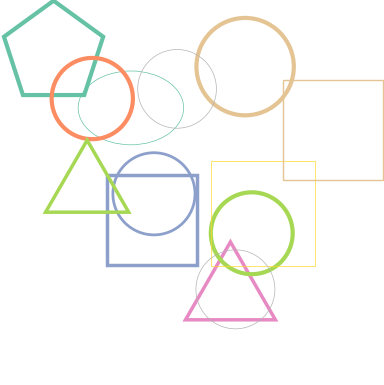[{"shape": "oval", "thickness": 0.5, "radius": 0.68, "center": [0.34, 0.72]}, {"shape": "pentagon", "thickness": 3, "radius": 0.68, "center": [0.139, 0.863]}, {"shape": "circle", "thickness": 3, "radius": 0.53, "center": [0.24, 0.744]}, {"shape": "square", "thickness": 2.5, "radius": 0.59, "center": [0.395, 0.428]}, {"shape": "circle", "thickness": 2, "radius": 0.53, "center": [0.4, 0.497]}, {"shape": "triangle", "thickness": 2.5, "radius": 0.67, "center": [0.599, 0.237]}, {"shape": "triangle", "thickness": 2.5, "radius": 0.62, "center": [0.226, 0.511]}, {"shape": "circle", "thickness": 3, "radius": 0.53, "center": [0.654, 0.394]}, {"shape": "square", "thickness": 0.5, "radius": 0.68, "center": [0.684, 0.445]}, {"shape": "circle", "thickness": 3, "radius": 0.63, "center": [0.637, 0.827]}, {"shape": "square", "thickness": 1, "radius": 0.64, "center": [0.865, 0.662]}, {"shape": "circle", "thickness": 0.5, "radius": 0.51, "center": [0.46, 0.769]}, {"shape": "circle", "thickness": 0.5, "radius": 0.51, "center": [0.611, 0.248]}]